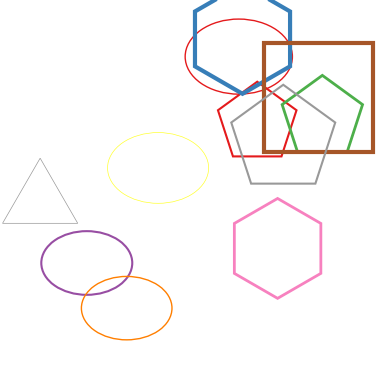[{"shape": "pentagon", "thickness": 1.5, "radius": 0.54, "center": [0.668, 0.681]}, {"shape": "oval", "thickness": 1, "radius": 0.7, "center": [0.62, 0.853]}, {"shape": "hexagon", "thickness": 3, "radius": 0.71, "center": [0.63, 0.899]}, {"shape": "pentagon", "thickness": 2, "radius": 0.55, "center": [0.837, 0.694]}, {"shape": "oval", "thickness": 1.5, "radius": 0.59, "center": [0.225, 0.317]}, {"shape": "oval", "thickness": 1, "radius": 0.59, "center": [0.329, 0.2]}, {"shape": "oval", "thickness": 0.5, "radius": 0.66, "center": [0.411, 0.564]}, {"shape": "square", "thickness": 3, "radius": 0.71, "center": [0.827, 0.746]}, {"shape": "hexagon", "thickness": 2, "radius": 0.65, "center": [0.721, 0.355]}, {"shape": "pentagon", "thickness": 1.5, "radius": 0.71, "center": [0.736, 0.638]}, {"shape": "triangle", "thickness": 0.5, "radius": 0.56, "center": [0.104, 0.476]}]